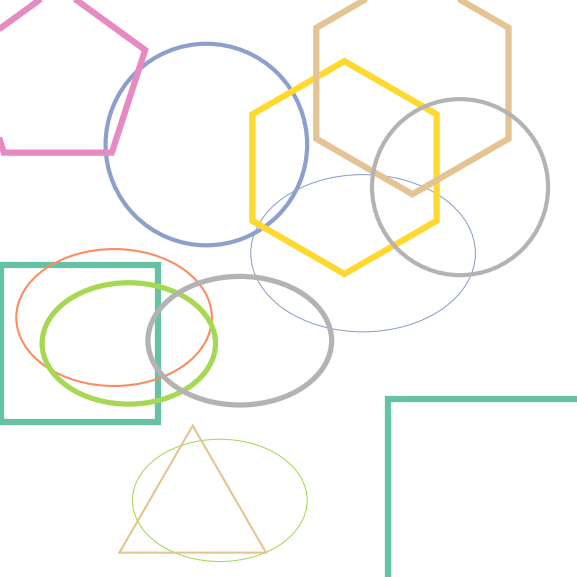[{"shape": "square", "thickness": 3, "radius": 0.95, "center": [0.862, 0.118]}, {"shape": "square", "thickness": 3, "radius": 0.68, "center": [0.137, 0.404]}, {"shape": "oval", "thickness": 1, "radius": 0.85, "center": [0.198, 0.449]}, {"shape": "oval", "thickness": 0.5, "radius": 0.97, "center": [0.629, 0.561]}, {"shape": "circle", "thickness": 2, "radius": 0.87, "center": [0.357, 0.749]}, {"shape": "pentagon", "thickness": 3, "radius": 0.79, "center": [0.1, 0.863]}, {"shape": "oval", "thickness": 2.5, "radius": 0.75, "center": [0.223, 0.404]}, {"shape": "oval", "thickness": 0.5, "radius": 0.76, "center": [0.381, 0.133]}, {"shape": "hexagon", "thickness": 3, "radius": 0.92, "center": [0.596, 0.709]}, {"shape": "hexagon", "thickness": 3, "radius": 0.96, "center": [0.714, 0.855]}, {"shape": "triangle", "thickness": 1, "radius": 0.73, "center": [0.334, 0.115]}, {"shape": "oval", "thickness": 2.5, "radius": 0.8, "center": [0.415, 0.409]}, {"shape": "circle", "thickness": 2, "radius": 0.76, "center": [0.797, 0.675]}]